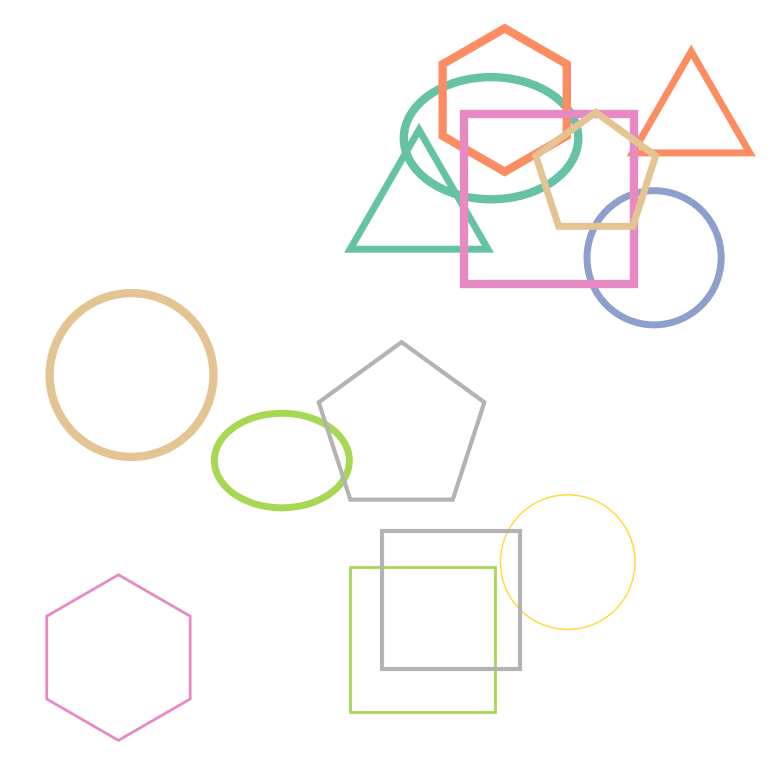[{"shape": "oval", "thickness": 3, "radius": 0.57, "center": [0.638, 0.821]}, {"shape": "triangle", "thickness": 2.5, "radius": 0.52, "center": [0.544, 0.728]}, {"shape": "hexagon", "thickness": 3, "radius": 0.47, "center": [0.655, 0.87]}, {"shape": "triangle", "thickness": 2.5, "radius": 0.44, "center": [0.898, 0.845]}, {"shape": "circle", "thickness": 2.5, "radius": 0.44, "center": [0.849, 0.665]}, {"shape": "square", "thickness": 3, "radius": 0.55, "center": [0.713, 0.742]}, {"shape": "hexagon", "thickness": 1, "radius": 0.54, "center": [0.154, 0.146]}, {"shape": "oval", "thickness": 2.5, "radius": 0.44, "center": [0.366, 0.402]}, {"shape": "square", "thickness": 1, "radius": 0.47, "center": [0.549, 0.169]}, {"shape": "circle", "thickness": 0.5, "radius": 0.44, "center": [0.737, 0.27]}, {"shape": "pentagon", "thickness": 2.5, "radius": 0.41, "center": [0.774, 0.772]}, {"shape": "circle", "thickness": 3, "radius": 0.53, "center": [0.171, 0.513]}, {"shape": "pentagon", "thickness": 1.5, "radius": 0.57, "center": [0.522, 0.443]}, {"shape": "square", "thickness": 1.5, "radius": 0.45, "center": [0.585, 0.22]}]